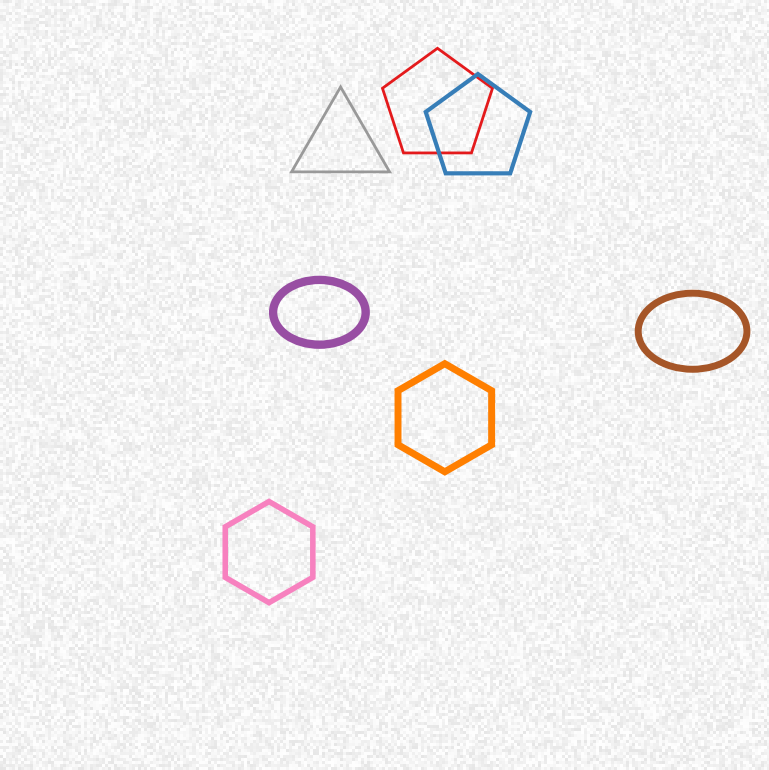[{"shape": "pentagon", "thickness": 1, "radius": 0.38, "center": [0.568, 0.862]}, {"shape": "pentagon", "thickness": 1.5, "radius": 0.36, "center": [0.621, 0.833]}, {"shape": "oval", "thickness": 3, "radius": 0.3, "center": [0.415, 0.594]}, {"shape": "hexagon", "thickness": 2.5, "radius": 0.35, "center": [0.578, 0.457]}, {"shape": "oval", "thickness": 2.5, "radius": 0.35, "center": [0.899, 0.57]}, {"shape": "hexagon", "thickness": 2, "radius": 0.33, "center": [0.349, 0.283]}, {"shape": "triangle", "thickness": 1, "radius": 0.37, "center": [0.442, 0.814]}]